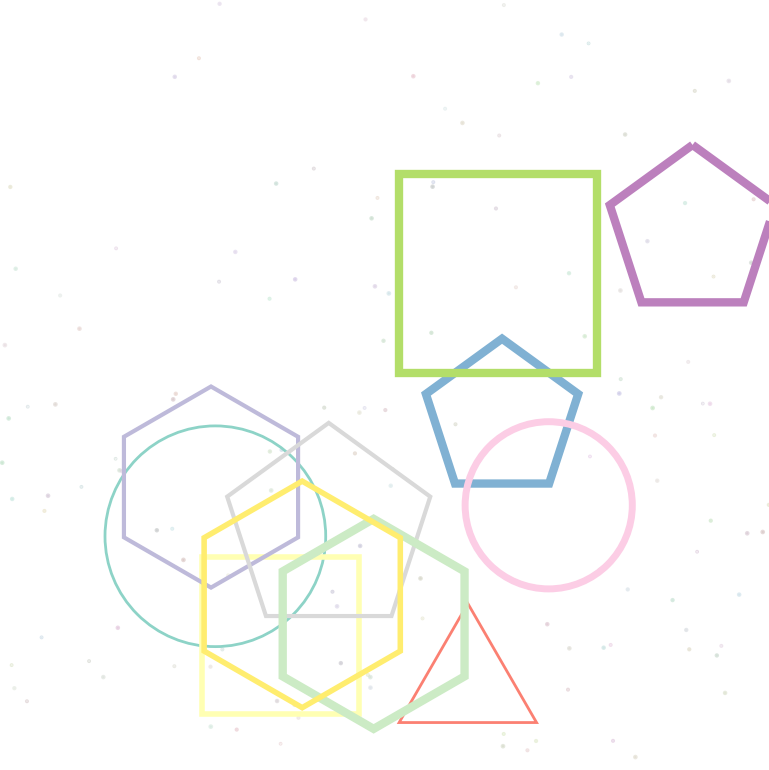[{"shape": "circle", "thickness": 1, "radius": 0.72, "center": [0.28, 0.304]}, {"shape": "square", "thickness": 2, "radius": 0.51, "center": [0.364, 0.175]}, {"shape": "hexagon", "thickness": 1.5, "radius": 0.65, "center": [0.274, 0.367]}, {"shape": "triangle", "thickness": 1, "radius": 0.52, "center": [0.608, 0.113]}, {"shape": "pentagon", "thickness": 3, "radius": 0.52, "center": [0.652, 0.456]}, {"shape": "square", "thickness": 3, "radius": 0.64, "center": [0.647, 0.645]}, {"shape": "circle", "thickness": 2.5, "radius": 0.54, "center": [0.713, 0.344]}, {"shape": "pentagon", "thickness": 1.5, "radius": 0.69, "center": [0.427, 0.312]}, {"shape": "pentagon", "thickness": 3, "radius": 0.57, "center": [0.899, 0.699]}, {"shape": "hexagon", "thickness": 3, "radius": 0.68, "center": [0.485, 0.19]}, {"shape": "hexagon", "thickness": 2, "radius": 0.74, "center": [0.392, 0.228]}]